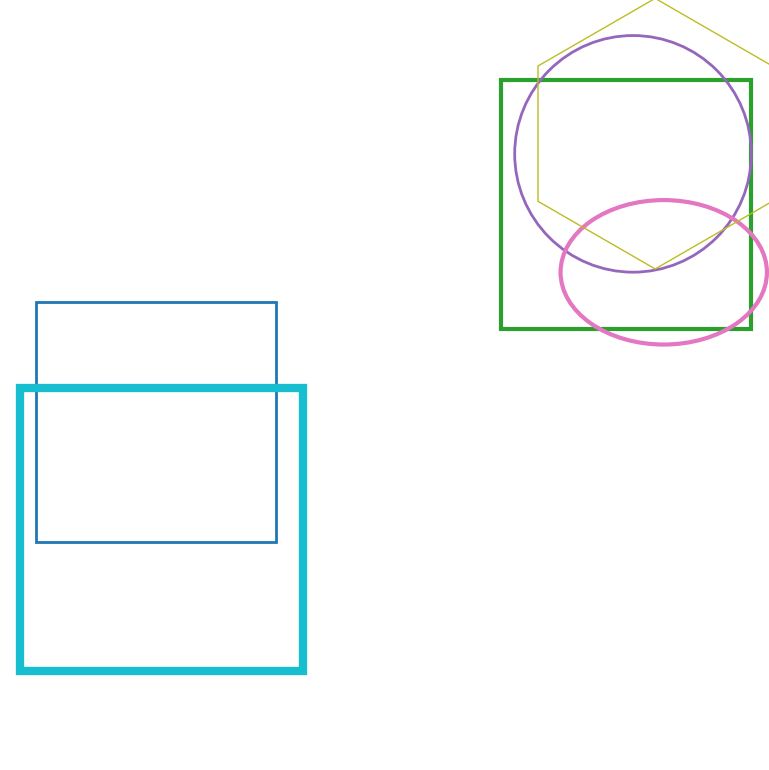[{"shape": "square", "thickness": 1, "radius": 0.78, "center": [0.203, 0.452]}, {"shape": "square", "thickness": 1.5, "radius": 0.81, "center": [0.813, 0.735]}, {"shape": "circle", "thickness": 1, "radius": 0.77, "center": [0.822, 0.8]}, {"shape": "oval", "thickness": 1.5, "radius": 0.67, "center": [0.862, 0.646]}, {"shape": "hexagon", "thickness": 0.5, "radius": 0.88, "center": [0.851, 0.826]}, {"shape": "square", "thickness": 3, "radius": 0.92, "center": [0.21, 0.312]}]